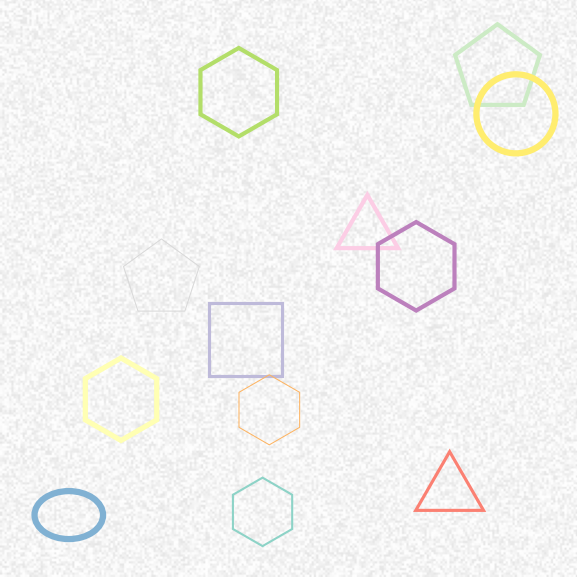[{"shape": "hexagon", "thickness": 1, "radius": 0.3, "center": [0.455, 0.113]}, {"shape": "hexagon", "thickness": 2.5, "radius": 0.36, "center": [0.21, 0.308]}, {"shape": "square", "thickness": 1.5, "radius": 0.32, "center": [0.425, 0.411]}, {"shape": "triangle", "thickness": 1.5, "radius": 0.34, "center": [0.779, 0.149]}, {"shape": "oval", "thickness": 3, "radius": 0.3, "center": [0.119, 0.107]}, {"shape": "hexagon", "thickness": 0.5, "radius": 0.3, "center": [0.466, 0.289]}, {"shape": "hexagon", "thickness": 2, "radius": 0.38, "center": [0.413, 0.839]}, {"shape": "triangle", "thickness": 2, "radius": 0.31, "center": [0.636, 0.6]}, {"shape": "pentagon", "thickness": 0.5, "radius": 0.35, "center": [0.28, 0.516]}, {"shape": "hexagon", "thickness": 2, "radius": 0.38, "center": [0.721, 0.538]}, {"shape": "pentagon", "thickness": 2, "radius": 0.39, "center": [0.861, 0.88]}, {"shape": "circle", "thickness": 3, "radius": 0.34, "center": [0.893, 0.802]}]